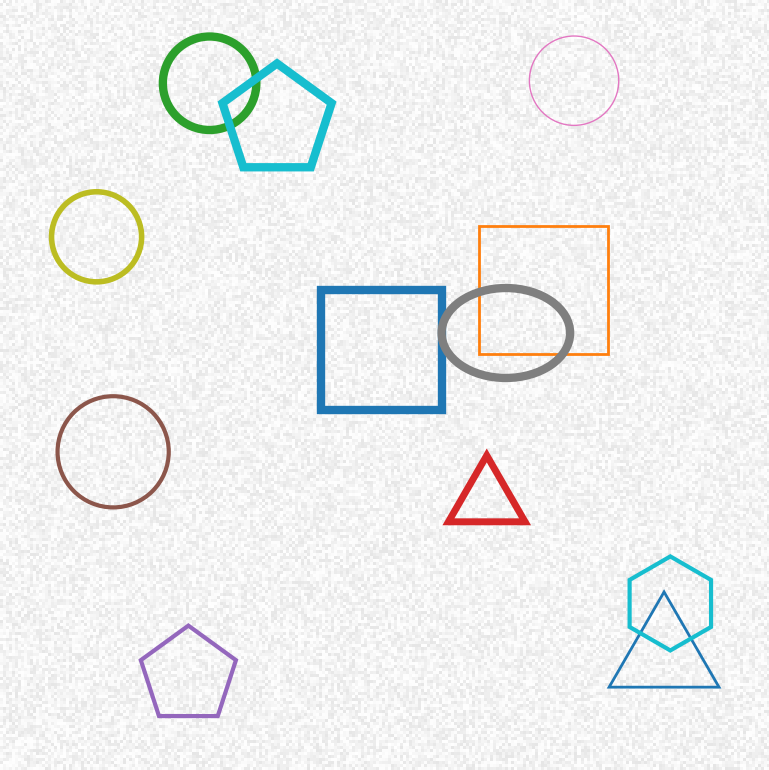[{"shape": "triangle", "thickness": 1, "radius": 0.41, "center": [0.862, 0.149]}, {"shape": "square", "thickness": 3, "radius": 0.39, "center": [0.496, 0.545]}, {"shape": "square", "thickness": 1, "radius": 0.42, "center": [0.706, 0.624]}, {"shape": "circle", "thickness": 3, "radius": 0.3, "center": [0.272, 0.892]}, {"shape": "triangle", "thickness": 2.5, "radius": 0.29, "center": [0.632, 0.351]}, {"shape": "pentagon", "thickness": 1.5, "radius": 0.32, "center": [0.245, 0.123]}, {"shape": "circle", "thickness": 1.5, "radius": 0.36, "center": [0.147, 0.413]}, {"shape": "circle", "thickness": 0.5, "radius": 0.29, "center": [0.746, 0.895]}, {"shape": "oval", "thickness": 3, "radius": 0.42, "center": [0.657, 0.568]}, {"shape": "circle", "thickness": 2, "radius": 0.29, "center": [0.125, 0.692]}, {"shape": "hexagon", "thickness": 1.5, "radius": 0.31, "center": [0.871, 0.216]}, {"shape": "pentagon", "thickness": 3, "radius": 0.37, "center": [0.36, 0.843]}]